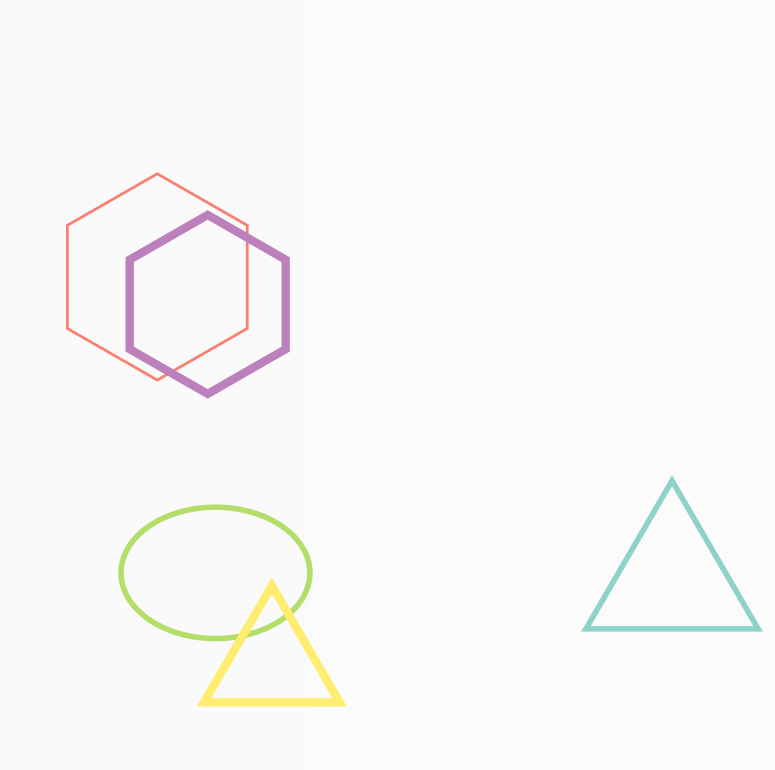[{"shape": "triangle", "thickness": 2, "radius": 0.64, "center": [0.867, 0.247]}, {"shape": "hexagon", "thickness": 1, "radius": 0.67, "center": [0.203, 0.64]}, {"shape": "oval", "thickness": 2, "radius": 0.61, "center": [0.278, 0.256]}, {"shape": "hexagon", "thickness": 3, "radius": 0.58, "center": [0.268, 0.605]}, {"shape": "triangle", "thickness": 3, "radius": 0.51, "center": [0.351, 0.138]}]